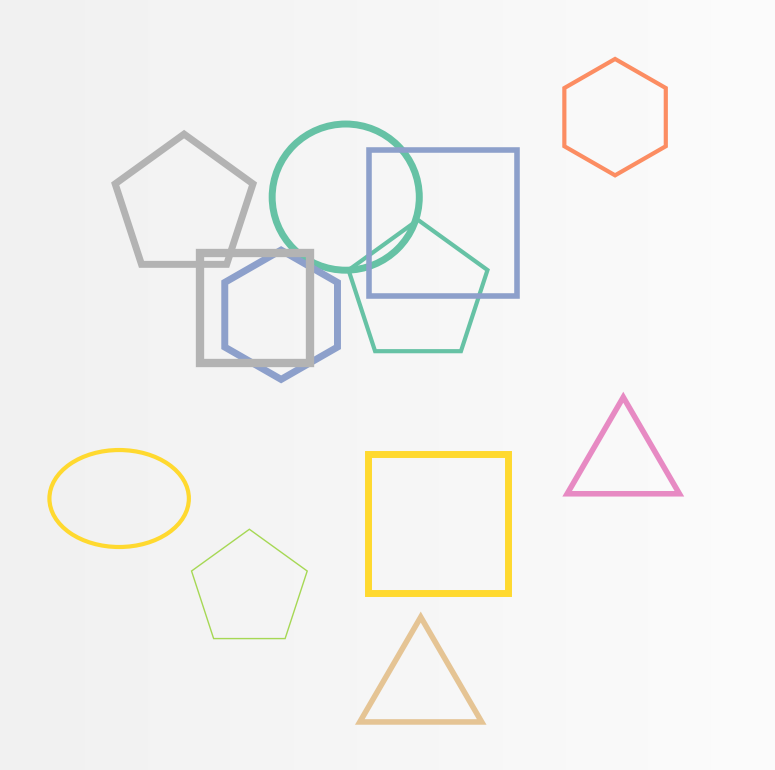[{"shape": "pentagon", "thickness": 1.5, "radius": 0.47, "center": [0.539, 0.62]}, {"shape": "circle", "thickness": 2.5, "radius": 0.47, "center": [0.446, 0.744]}, {"shape": "hexagon", "thickness": 1.5, "radius": 0.38, "center": [0.794, 0.848]}, {"shape": "square", "thickness": 2, "radius": 0.48, "center": [0.572, 0.71]}, {"shape": "hexagon", "thickness": 2.5, "radius": 0.42, "center": [0.363, 0.591]}, {"shape": "triangle", "thickness": 2, "radius": 0.42, "center": [0.804, 0.401]}, {"shape": "pentagon", "thickness": 0.5, "radius": 0.39, "center": [0.322, 0.234]}, {"shape": "square", "thickness": 2.5, "radius": 0.45, "center": [0.565, 0.32]}, {"shape": "oval", "thickness": 1.5, "radius": 0.45, "center": [0.154, 0.353]}, {"shape": "triangle", "thickness": 2, "radius": 0.45, "center": [0.543, 0.108]}, {"shape": "pentagon", "thickness": 2.5, "radius": 0.47, "center": [0.238, 0.732]}, {"shape": "square", "thickness": 3, "radius": 0.36, "center": [0.329, 0.6]}]